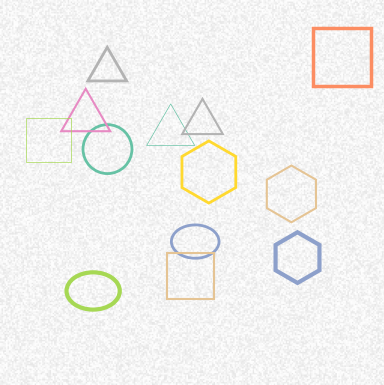[{"shape": "circle", "thickness": 2, "radius": 0.32, "center": [0.279, 0.613]}, {"shape": "triangle", "thickness": 0.5, "radius": 0.36, "center": [0.443, 0.658]}, {"shape": "square", "thickness": 2.5, "radius": 0.38, "center": [0.889, 0.852]}, {"shape": "hexagon", "thickness": 3, "radius": 0.33, "center": [0.773, 0.331]}, {"shape": "oval", "thickness": 2, "radius": 0.31, "center": [0.507, 0.373]}, {"shape": "triangle", "thickness": 1.5, "radius": 0.37, "center": [0.223, 0.696]}, {"shape": "square", "thickness": 0.5, "radius": 0.29, "center": [0.125, 0.637]}, {"shape": "oval", "thickness": 3, "radius": 0.35, "center": [0.242, 0.244]}, {"shape": "hexagon", "thickness": 2, "radius": 0.4, "center": [0.543, 0.553]}, {"shape": "hexagon", "thickness": 1.5, "radius": 0.37, "center": [0.757, 0.496]}, {"shape": "square", "thickness": 1.5, "radius": 0.3, "center": [0.494, 0.283]}, {"shape": "triangle", "thickness": 2, "radius": 0.29, "center": [0.279, 0.819]}, {"shape": "triangle", "thickness": 1.5, "radius": 0.3, "center": [0.526, 0.682]}]